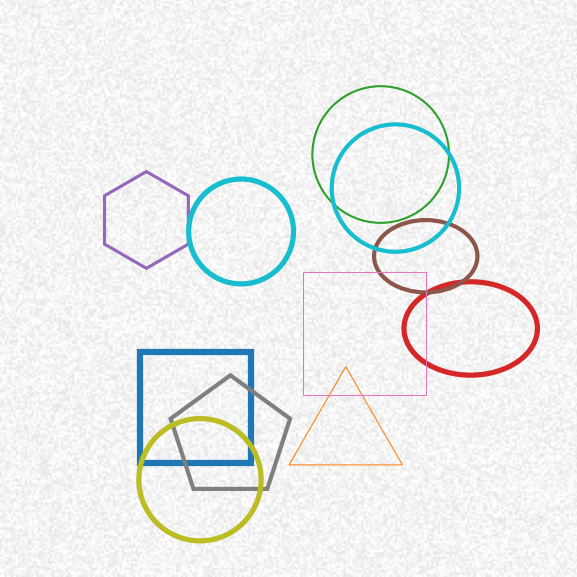[{"shape": "square", "thickness": 3, "radius": 0.48, "center": [0.339, 0.293]}, {"shape": "triangle", "thickness": 0.5, "radius": 0.57, "center": [0.599, 0.251]}, {"shape": "circle", "thickness": 1, "radius": 0.59, "center": [0.659, 0.732]}, {"shape": "oval", "thickness": 2.5, "radius": 0.58, "center": [0.815, 0.43]}, {"shape": "hexagon", "thickness": 1.5, "radius": 0.42, "center": [0.254, 0.618]}, {"shape": "oval", "thickness": 2, "radius": 0.45, "center": [0.737, 0.555]}, {"shape": "square", "thickness": 0.5, "radius": 0.53, "center": [0.631, 0.422]}, {"shape": "pentagon", "thickness": 2, "radius": 0.54, "center": [0.399, 0.241]}, {"shape": "circle", "thickness": 2.5, "radius": 0.53, "center": [0.346, 0.169]}, {"shape": "circle", "thickness": 2, "radius": 0.55, "center": [0.685, 0.673]}, {"shape": "circle", "thickness": 2.5, "radius": 0.45, "center": [0.418, 0.598]}]